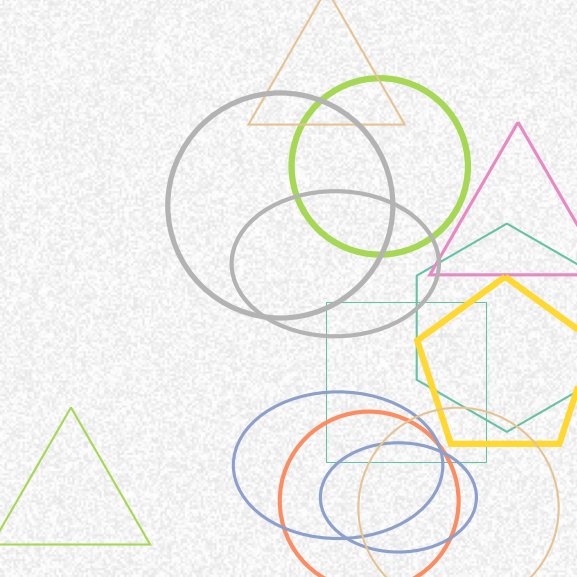[{"shape": "hexagon", "thickness": 1, "radius": 0.9, "center": [0.878, 0.432]}, {"shape": "square", "thickness": 0.5, "radius": 0.69, "center": [0.703, 0.338]}, {"shape": "circle", "thickness": 2, "radius": 0.77, "center": [0.639, 0.132]}, {"shape": "oval", "thickness": 1.5, "radius": 0.68, "center": [0.69, 0.138]}, {"shape": "oval", "thickness": 1.5, "radius": 0.91, "center": [0.585, 0.194]}, {"shape": "triangle", "thickness": 1.5, "radius": 0.88, "center": [0.897, 0.611]}, {"shape": "circle", "thickness": 3, "radius": 0.76, "center": [0.658, 0.711]}, {"shape": "triangle", "thickness": 1, "radius": 0.79, "center": [0.123, 0.135]}, {"shape": "pentagon", "thickness": 3, "radius": 0.8, "center": [0.875, 0.36]}, {"shape": "circle", "thickness": 1, "radius": 0.87, "center": [0.794, 0.12]}, {"shape": "triangle", "thickness": 1, "radius": 0.78, "center": [0.566, 0.862]}, {"shape": "oval", "thickness": 2, "radius": 0.9, "center": [0.581, 0.542]}, {"shape": "circle", "thickness": 2.5, "radius": 0.97, "center": [0.485, 0.643]}]